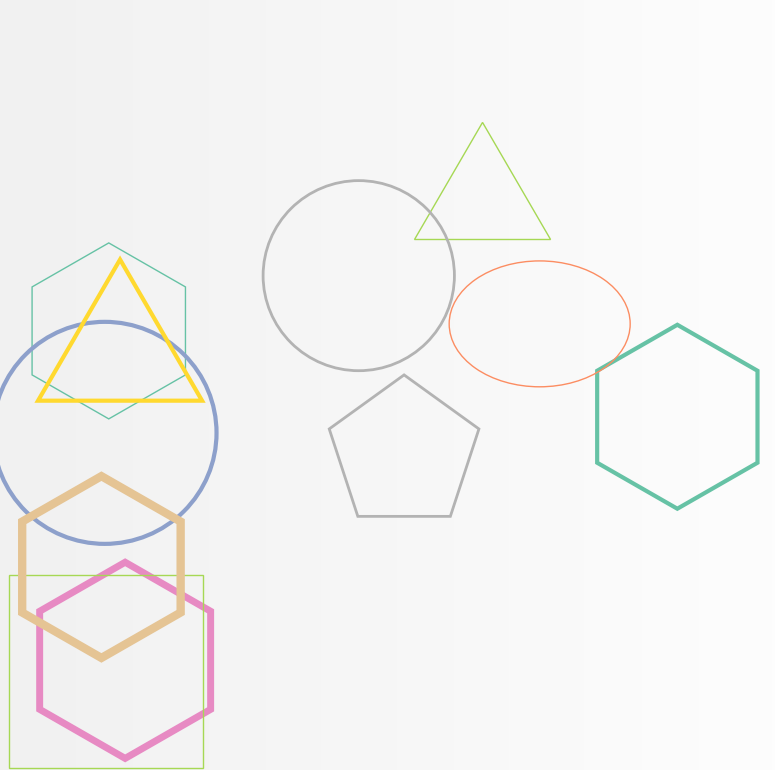[{"shape": "hexagon", "thickness": 1.5, "radius": 0.6, "center": [0.874, 0.459]}, {"shape": "hexagon", "thickness": 0.5, "radius": 0.57, "center": [0.14, 0.57]}, {"shape": "oval", "thickness": 0.5, "radius": 0.58, "center": [0.696, 0.579]}, {"shape": "circle", "thickness": 1.5, "radius": 0.72, "center": [0.135, 0.438]}, {"shape": "hexagon", "thickness": 2.5, "radius": 0.64, "center": [0.161, 0.142]}, {"shape": "triangle", "thickness": 0.5, "radius": 0.51, "center": [0.623, 0.74]}, {"shape": "square", "thickness": 0.5, "radius": 0.63, "center": [0.136, 0.128]}, {"shape": "triangle", "thickness": 1.5, "radius": 0.61, "center": [0.155, 0.541]}, {"shape": "hexagon", "thickness": 3, "radius": 0.59, "center": [0.131, 0.264]}, {"shape": "pentagon", "thickness": 1, "radius": 0.51, "center": [0.521, 0.412]}, {"shape": "circle", "thickness": 1, "radius": 0.62, "center": [0.463, 0.642]}]